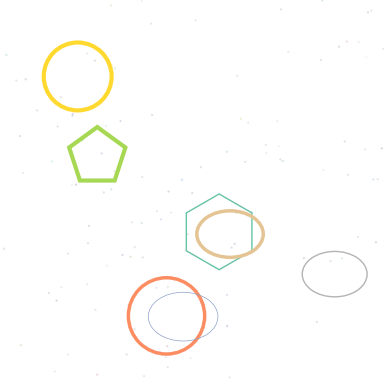[{"shape": "hexagon", "thickness": 1, "radius": 0.49, "center": [0.569, 0.398]}, {"shape": "circle", "thickness": 2.5, "radius": 0.5, "center": [0.433, 0.18]}, {"shape": "oval", "thickness": 0.5, "radius": 0.45, "center": [0.476, 0.178]}, {"shape": "pentagon", "thickness": 3, "radius": 0.38, "center": [0.253, 0.593]}, {"shape": "circle", "thickness": 3, "radius": 0.44, "center": [0.202, 0.801]}, {"shape": "oval", "thickness": 2.5, "radius": 0.43, "center": [0.598, 0.392]}, {"shape": "oval", "thickness": 1, "radius": 0.42, "center": [0.869, 0.288]}]